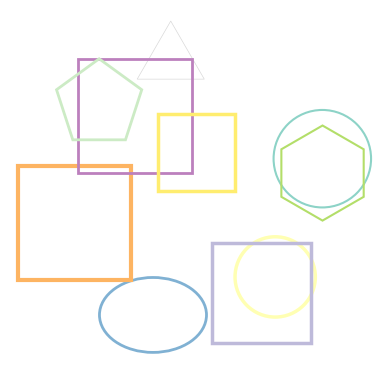[{"shape": "circle", "thickness": 1.5, "radius": 0.63, "center": [0.837, 0.588]}, {"shape": "circle", "thickness": 2.5, "radius": 0.52, "center": [0.715, 0.281]}, {"shape": "square", "thickness": 2.5, "radius": 0.65, "center": [0.679, 0.239]}, {"shape": "oval", "thickness": 2, "radius": 0.69, "center": [0.397, 0.182]}, {"shape": "square", "thickness": 3, "radius": 0.74, "center": [0.193, 0.421]}, {"shape": "hexagon", "thickness": 1.5, "radius": 0.62, "center": [0.838, 0.551]}, {"shape": "triangle", "thickness": 0.5, "radius": 0.5, "center": [0.443, 0.845]}, {"shape": "square", "thickness": 2, "radius": 0.74, "center": [0.351, 0.699]}, {"shape": "pentagon", "thickness": 2, "radius": 0.58, "center": [0.257, 0.731]}, {"shape": "square", "thickness": 2.5, "radius": 0.5, "center": [0.51, 0.603]}]